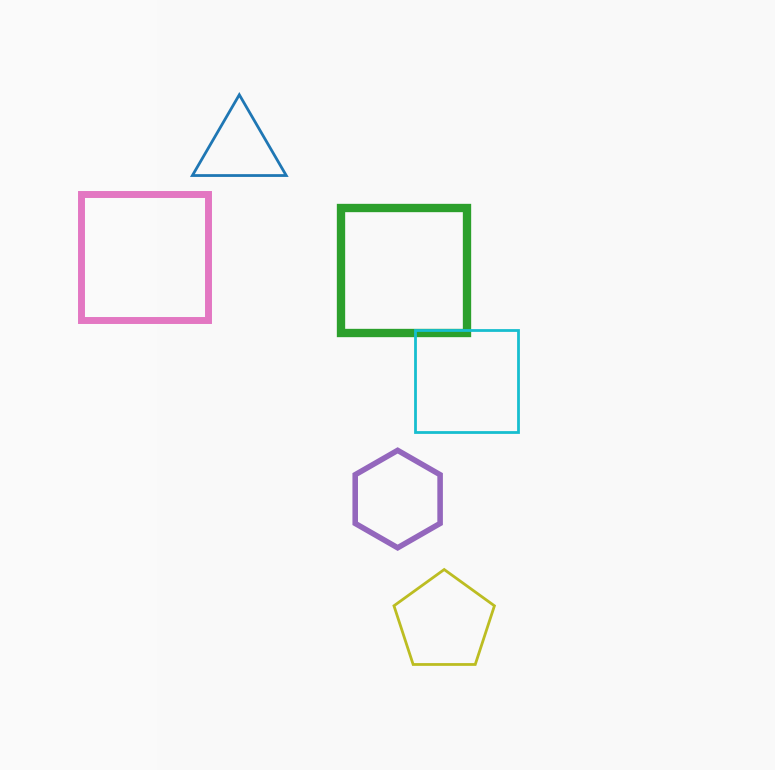[{"shape": "triangle", "thickness": 1, "radius": 0.35, "center": [0.309, 0.807]}, {"shape": "square", "thickness": 3, "radius": 0.4, "center": [0.521, 0.648]}, {"shape": "hexagon", "thickness": 2, "radius": 0.32, "center": [0.513, 0.352]}, {"shape": "square", "thickness": 2.5, "radius": 0.41, "center": [0.187, 0.666]}, {"shape": "pentagon", "thickness": 1, "radius": 0.34, "center": [0.573, 0.192]}, {"shape": "square", "thickness": 1, "radius": 0.33, "center": [0.601, 0.505]}]